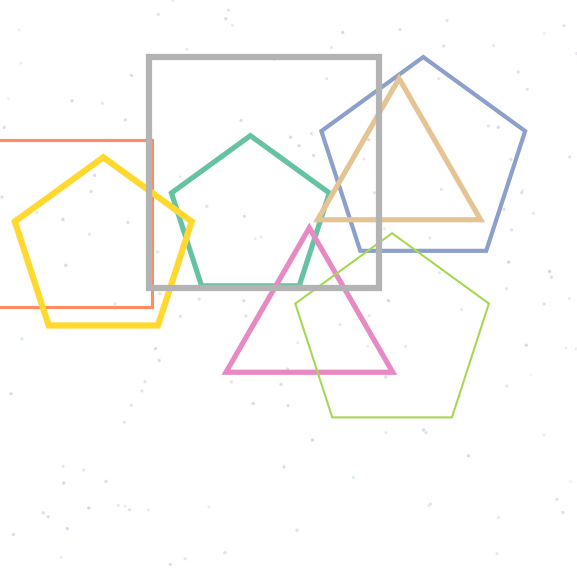[{"shape": "pentagon", "thickness": 2.5, "radius": 0.72, "center": [0.434, 0.62]}, {"shape": "square", "thickness": 1.5, "radius": 0.72, "center": [0.119, 0.613]}, {"shape": "pentagon", "thickness": 2, "radius": 0.93, "center": [0.733, 0.715]}, {"shape": "triangle", "thickness": 2.5, "radius": 0.83, "center": [0.536, 0.438]}, {"shape": "pentagon", "thickness": 1, "radius": 0.88, "center": [0.679, 0.419]}, {"shape": "pentagon", "thickness": 3, "radius": 0.8, "center": [0.179, 0.566]}, {"shape": "triangle", "thickness": 2.5, "radius": 0.82, "center": [0.691, 0.7]}, {"shape": "square", "thickness": 3, "radius": 1.0, "center": [0.457, 0.7]}]